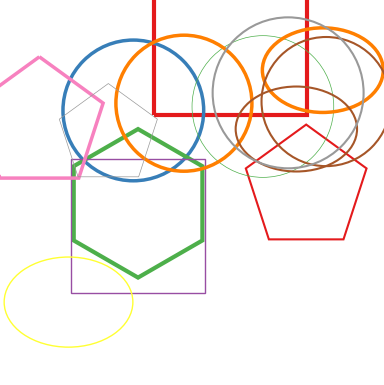[{"shape": "pentagon", "thickness": 1.5, "radius": 0.82, "center": [0.795, 0.512]}, {"shape": "square", "thickness": 3, "radius": 0.99, "center": [0.598, 0.899]}, {"shape": "circle", "thickness": 2.5, "radius": 0.91, "center": [0.346, 0.713]}, {"shape": "hexagon", "thickness": 3, "radius": 0.96, "center": [0.359, 0.472]}, {"shape": "circle", "thickness": 0.5, "radius": 0.92, "center": [0.683, 0.723]}, {"shape": "square", "thickness": 1, "radius": 0.87, "center": [0.358, 0.412]}, {"shape": "circle", "thickness": 2.5, "radius": 0.88, "center": [0.478, 0.732]}, {"shape": "oval", "thickness": 2.5, "radius": 0.78, "center": [0.838, 0.818]}, {"shape": "oval", "thickness": 1, "radius": 0.84, "center": [0.178, 0.215]}, {"shape": "circle", "thickness": 1.5, "radius": 0.84, "center": [0.847, 0.736]}, {"shape": "oval", "thickness": 1.5, "radius": 0.79, "center": [0.77, 0.665]}, {"shape": "pentagon", "thickness": 2.5, "radius": 0.87, "center": [0.102, 0.678]}, {"shape": "circle", "thickness": 1.5, "radius": 0.98, "center": [0.748, 0.759]}, {"shape": "pentagon", "thickness": 0.5, "radius": 0.67, "center": [0.281, 0.649]}]